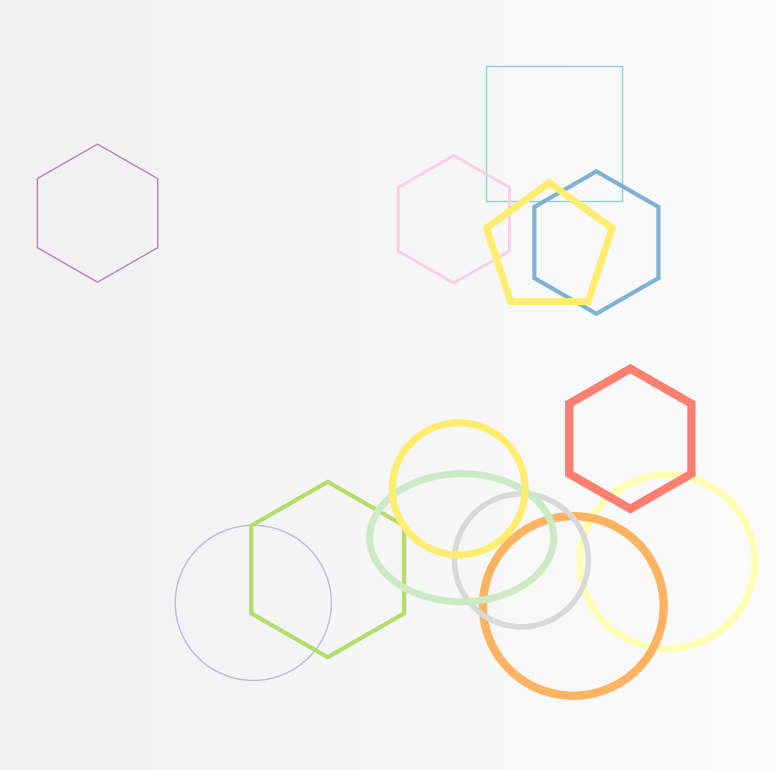[{"shape": "square", "thickness": 0.5, "radius": 0.44, "center": [0.715, 0.827]}, {"shape": "circle", "thickness": 2.5, "radius": 0.56, "center": [0.861, 0.27]}, {"shape": "circle", "thickness": 0.5, "radius": 0.5, "center": [0.327, 0.217]}, {"shape": "hexagon", "thickness": 3, "radius": 0.46, "center": [0.813, 0.43]}, {"shape": "hexagon", "thickness": 1.5, "radius": 0.46, "center": [0.77, 0.685]}, {"shape": "circle", "thickness": 3, "radius": 0.58, "center": [0.74, 0.213]}, {"shape": "hexagon", "thickness": 1.5, "radius": 0.57, "center": [0.423, 0.26]}, {"shape": "hexagon", "thickness": 1, "radius": 0.41, "center": [0.586, 0.715]}, {"shape": "circle", "thickness": 2, "radius": 0.43, "center": [0.673, 0.272]}, {"shape": "hexagon", "thickness": 0.5, "radius": 0.45, "center": [0.126, 0.723]}, {"shape": "oval", "thickness": 2.5, "radius": 0.59, "center": [0.596, 0.302]}, {"shape": "circle", "thickness": 2.5, "radius": 0.43, "center": [0.592, 0.365]}, {"shape": "pentagon", "thickness": 2.5, "radius": 0.43, "center": [0.709, 0.677]}]